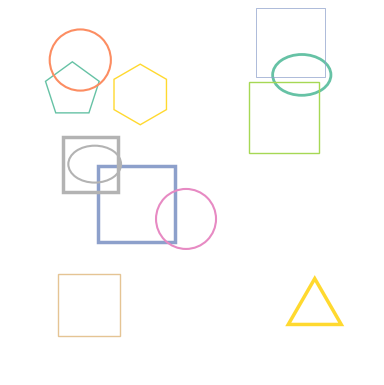[{"shape": "pentagon", "thickness": 1, "radius": 0.37, "center": [0.188, 0.766]}, {"shape": "oval", "thickness": 2, "radius": 0.38, "center": [0.784, 0.805]}, {"shape": "circle", "thickness": 1.5, "radius": 0.4, "center": [0.209, 0.844]}, {"shape": "square", "thickness": 0.5, "radius": 0.45, "center": [0.755, 0.89]}, {"shape": "square", "thickness": 2.5, "radius": 0.5, "center": [0.355, 0.471]}, {"shape": "circle", "thickness": 1.5, "radius": 0.39, "center": [0.483, 0.431]}, {"shape": "square", "thickness": 1, "radius": 0.46, "center": [0.738, 0.696]}, {"shape": "triangle", "thickness": 2.5, "radius": 0.4, "center": [0.818, 0.197]}, {"shape": "hexagon", "thickness": 1, "radius": 0.39, "center": [0.364, 0.755]}, {"shape": "square", "thickness": 1, "radius": 0.4, "center": [0.231, 0.208]}, {"shape": "square", "thickness": 2.5, "radius": 0.36, "center": [0.235, 0.573]}, {"shape": "oval", "thickness": 1.5, "radius": 0.34, "center": [0.246, 0.574]}]